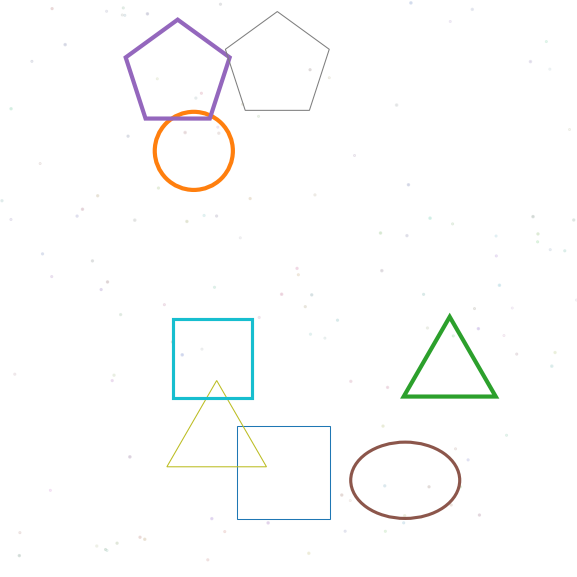[{"shape": "square", "thickness": 0.5, "radius": 0.4, "center": [0.491, 0.181]}, {"shape": "circle", "thickness": 2, "radius": 0.34, "center": [0.336, 0.738]}, {"shape": "triangle", "thickness": 2, "radius": 0.46, "center": [0.779, 0.358]}, {"shape": "pentagon", "thickness": 2, "radius": 0.47, "center": [0.308, 0.87]}, {"shape": "oval", "thickness": 1.5, "radius": 0.47, "center": [0.702, 0.167]}, {"shape": "pentagon", "thickness": 0.5, "radius": 0.47, "center": [0.48, 0.885]}, {"shape": "triangle", "thickness": 0.5, "radius": 0.5, "center": [0.375, 0.241]}, {"shape": "square", "thickness": 1.5, "radius": 0.34, "center": [0.368, 0.379]}]